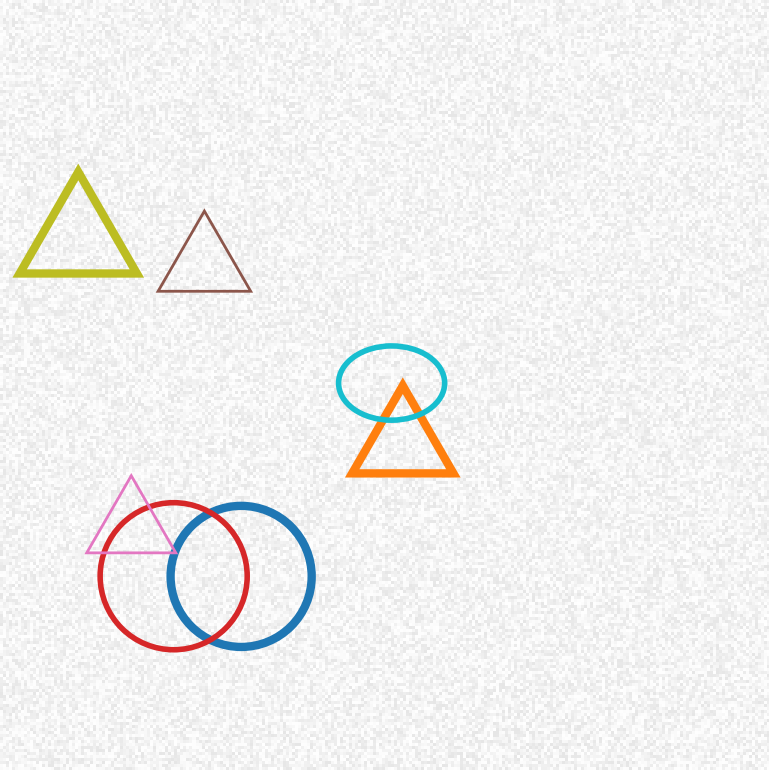[{"shape": "circle", "thickness": 3, "radius": 0.46, "center": [0.313, 0.251]}, {"shape": "triangle", "thickness": 3, "radius": 0.38, "center": [0.523, 0.423]}, {"shape": "circle", "thickness": 2, "radius": 0.48, "center": [0.226, 0.252]}, {"shape": "triangle", "thickness": 1, "radius": 0.35, "center": [0.265, 0.656]}, {"shape": "triangle", "thickness": 1, "radius": 0.33, "center": [0.17, 0.315]}, {"shape": "triangle", "thickness": 3, "radius": 0.44, "center": [0.102, 0.689]}, {"shape": "oval", "thickness": 2, "radius": 0.34, "center": [0.509, 0.503]}]